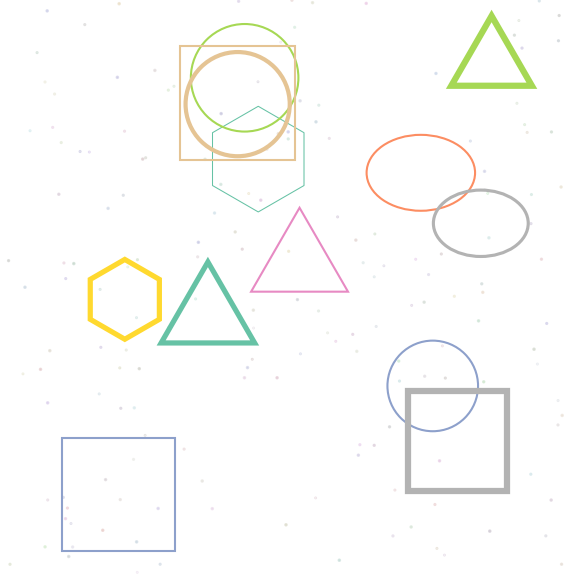[{"shape": "hexagon", "thickness": 0.5, "radius": 0.46, "center": [0.447, 0.724]}, {"shape": "triangle", "thickness": 2.5, "radius": 0.47, "center": [0.36, 0.452]}, {"shape": "oval", "thickness": 1, "radius": 0.47, "center": [0.729, 0.7]}, {"shape": "circle", "thickness": 1, "radius": 0.39, "center": [0.749, 0.331]}, {"shape": "square", "thickness": 1, "radius": 0.49, "center": [0.205, 0.143]}, {"shape": "triangle", "thickness": 1, "radius": 0.48, "center": [0.519, 0.543]}, {"shape": "triangle", "thickness": 3, "radius": 0.4, "center": [0.851, 0.891]}, {"shape": "circle", "thickness": 1, "radius": 0.47, "center": [0.424, 0.864]}, {"shape": "hexagon", "thickness": 2.5, "radius": 0.35, "center": [0.216, 0.481]}, {"shape": "square", "thickness": 1, "radius": 0.5, "center": [0.411, 0.821]}, {"shape": "circle", "thickness": 2, "radius": 0.45, "center": [0.412, 0.819]}, {"shape": "square", "thickness": 3, "radius": 0.43, "center": [0.792, 0.235]}, {"shape": "oval", "thickness": 1.5, "radius": 0.41, "center": [0.833, 0.613]}]